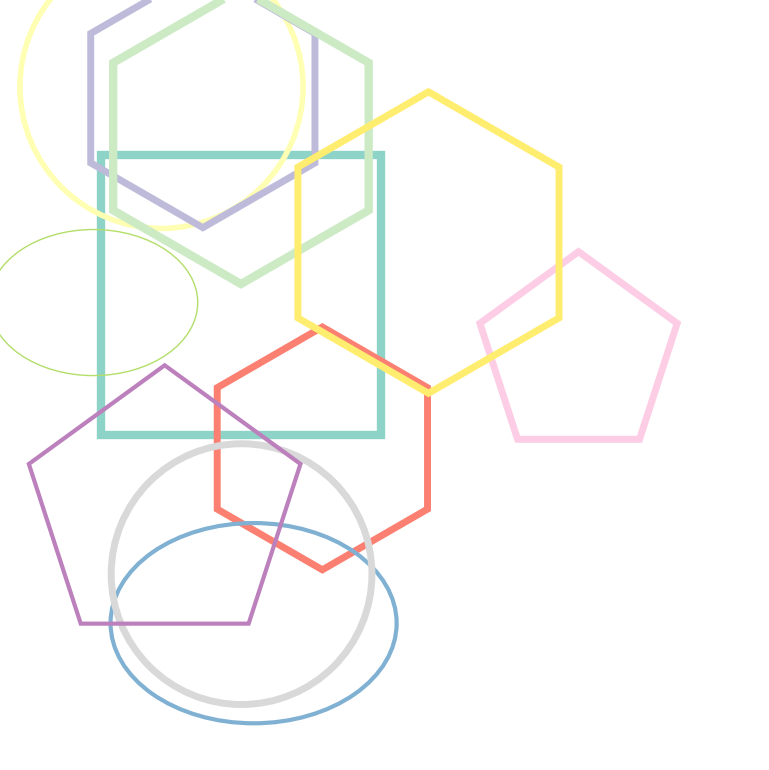[{"shape": "square", "thickness": 3, "radius": 0.91, "center": [0.313, 0.617]}, {"shape": "circle", "thickness": 2, "radius": 0.92, "center": [0.21, 0.887]}, {"shape": "hexagon", "thickness": 2.5, "radius": 0.84, "center": [0.263, 0.872]}, {"shape": "hexagon", "thickness": 2.5, "radius": 0.79, "center": [0.419, 0.418]}, {"shape": "oval", "thickness": 1.5, "radius": 0.93, "center": [0.329, 0.191]}, {"shape": "oval", "thickness": 0.5, "radius": 0.68, "center": [0.121, 0.607]}, {"shape": "pentagon", "thickness": 2.5, "radius": 0.67, "center": [0.751, 0.538]}, {"shape": "circle", "thickness": 2.5, "radius": 0.85, "center": [0.314, 0.254]}, {"shape": "pentagon", "thickness": 1.5, "radius": 0.93, "center": [0.214, 0.34]}, {"shape": "hexagon", "thickness": 3, "radius": 0.96, "center": [0.313, 0.823]}, {"shape": "hexagon", "thickness": 2.5, "radius": 0.98, "center": [0.556, 0.685]}]